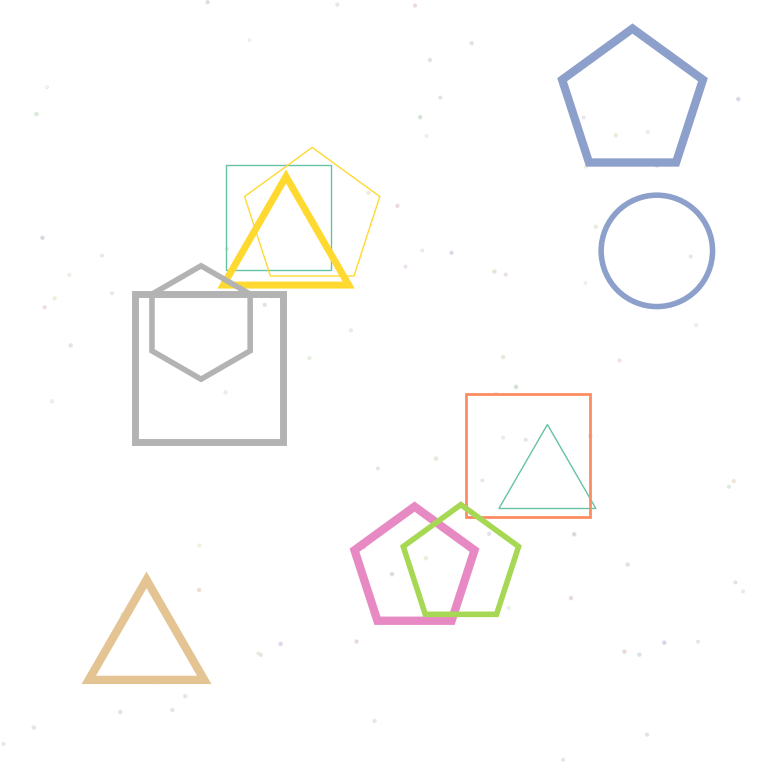[{"shape": "square", "thickness": 0.5, "radius": 0.34, "center": [0.362, 0.717]}, {"shape": "triangle", "thickness": 0.5, "radius": 0.36, "center": [0.711, 0.376]}, {"shape": "square", "thickness": 1, "radius": 0.4, "center": [0.686, 0.409]}, {"shape": "circle", "thickness": 2, "radius": 0.36, "center": [0.853, 0.674]}, {"shape": "pentagon", "thickness": 3, "radius": 0.48, "center": [0.821, 0.867]}, {"shape": "pentagon", "thickness": 3, "radius": 0.41, "center": [0.538, 0.26]}, {"shape": "pentagon", "thickness": 2, "radius": 0.39, "center": [0.599, 0.266]}, {"shape": "pentagon", "thickness": 0.5, "radius": 0.46, "center": [0.405, 0.716]}, {"shape": "triangle", "thickness": 2.5, "radius": 0.47, "center": [0.371, 0.677]}, {"shape": "triangle", "thickness": 3, "radius": 0.43, "center": [0.19, 0.16]}, {"shape": "square", "thickness": 2.5, "radius": 0.48, "center": [0.271, 0.522]}, {"shape": "hexagon", "thickness": 2, "radius": 0.37, "center": [0.261, 0.581]}]